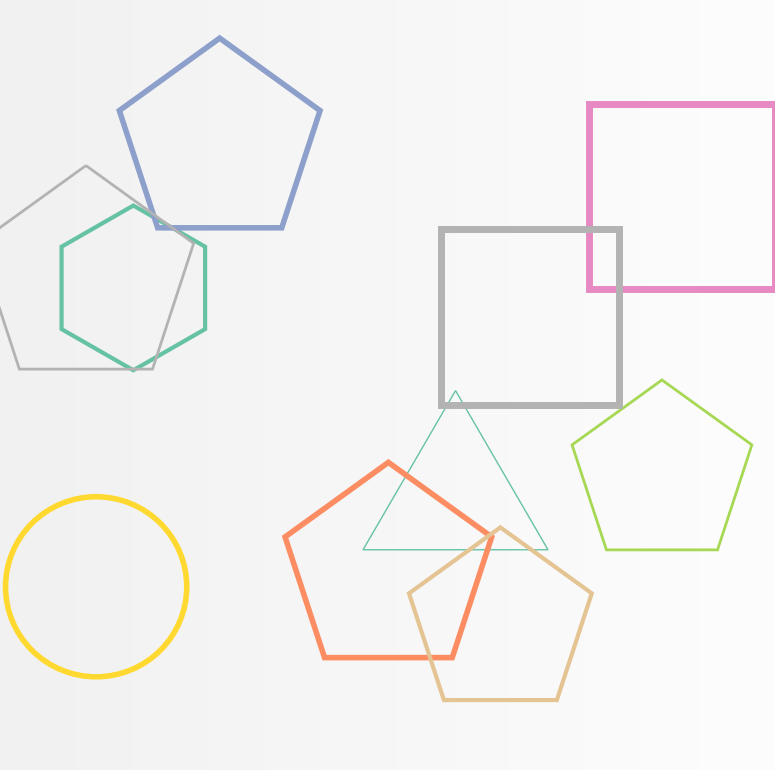[{"shape": "triangle", "thickness": 0.5, "radius": 0.69, "center": [0.588, 0.355]}, {"shape": "hexagon", "thickness": 1.5, "radius": 0.53, "center": [0.172, 0.626]}, {"shape": "pentagon", "thickness": 2, "radius": 0.7, "center": [0.501, 0.259]}, {"shape": "pentagon", "thickness": 2, "radius": 0.68, "center": [0.283, 0.814]}, {"shape": "square", "thickness": 2.5, "radius": 0.6, "center": [0.881, 0.745]}, {"shape": "pentagon", "thickness": 1, "radius": 0.61, "center": [0.854, 0.385]}, {"shape": "circle", "thickness": 2, "radius": 0.58, "center": [0.124, 0.238]}, {"shape": "pentagon", "thickness": 1.5, "radius": 0.62, "center": [0.646, 0.191]}, {"shape": "pentagon", "thickness": 1, "radius": 0.73, "center": [0.111, 0.639]}, {"shape": "square", "thickness": 2.5, "radius": 0.57, "center": [0.684, 0.588]}]